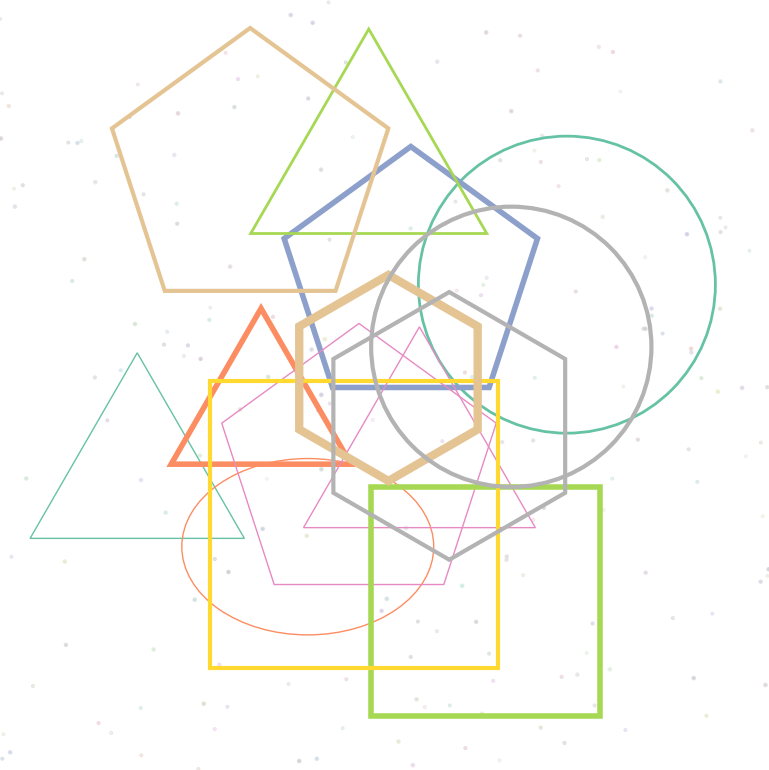[{"shape": "circle", "thickness": 1, "radius": 0.96, "center": [0.736, 0.63]}, {"shape": "triangle", "thickness": 0.5, "radius": 0.8, "center": [0.178, 0.381]}, {"shape": "oval", "thickness": 0.5, "radius": 0.82, "center": [0.4, 0.29]}, {"shape": "triangle", "thickness": 2, "radius": 0.67, "center": [0.339, 0.465]}, {"shape": "pentagon", "thickness": 2, "radius": 0.86, "center": [0.534, 0.637]}, {"shape": "pentagon", "thickness": 0.5, "radius": 0.94, "center": [0.466, 0.392]}, {"shape": "triangle", "thickness": 0.5, "radius": 0.87, "center": [0.545, 0.402]}, {"shape": "triangle", "thickness": 1, "radius": 0.89, "center": [0.479, 0.785]}, {"shape": "square", "thickness": 2, "radius": 0.74, "center": [0.631, 0.219]}, {"shape": "square", "thickness": 1.5, "radius": 0.93, "center": [0.46, 0.319]}, {"shape": "pentagon", "thickness": 1.5, "radius": 0.94, "center": [0.325, 0.775]}, {"shape": "hexagon", "thickness": 3, "radius": 0.67, "center": [0.504, 0.509]}, {"shape": "circle", "thickness": 1.5, "radius": 0.91, "center": [0.664, 0.55]}, {"shape": "hexagon", "thickness": 1.5, "radius": 0.87, "center": [0.583, 0.447]}]